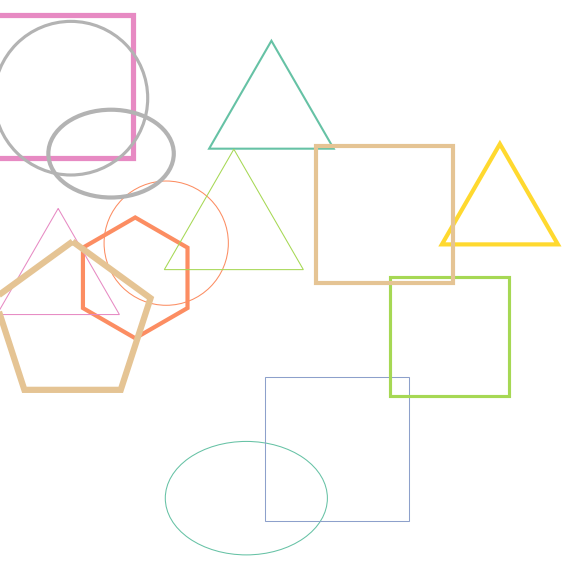[{"shape": "oval", "thickness": 0.5, "radius": 0.7, "center": [0.427, 0.137]}, {"shape": "triangle", "thickness": 1, "radius": 0.62, "center": [0.47, 0.804]}, {"shape": "hexagon", "thickness": 2, "radius": 0.52, "center": [0.234, 0.518]}, {"shape": "circle", "thickness": 0.5, "radius": 0.54, "center": [0.288, 0.578]}, {"shape": "square", "thickness": 0.5, "radius": 0.62, "center": [0.583, 0.222]}, {"shape": "triangle", "thickness": 0.5, "radius": 0.61, "center": [0.101, 0.516]}, {"shape": "square", "thickness": 2.5, "radius": 0.62, "center": [0.106, 0.85]}, {"shape": "triangle", "thickness": 0.5, "radius": 0.69, "center": [0.405, 0.602]}, {"shape": "square", "thickness": 1.5, "radius": 0.51, "center": [0.778, 0.416]}, {"shape": "triangle", "thickness": 2, "radius": 0.58, "center": [0.866, 0.634]}, {"shape": "square", "thickness": 2, "radius": 0.59, "center": [0.665, 0.628]}, {"shape": "pentagon", "thickness": 3, "radius": 0.71, "center": [0.126, 0.439]}, {"shape": "circle", "thickness": 1.5, "radius": 0.67, "center": [0.123, 0.829]}, {"shape": "oval", "thickness": 2, "radius": 0.54, "center": [0.192, 0.733]}]